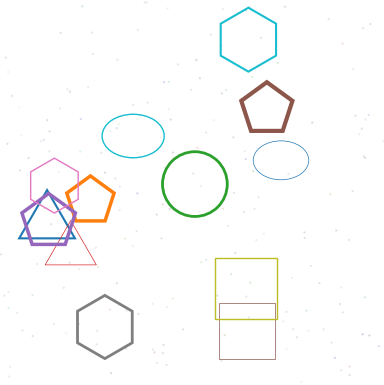[{"shape": "triangle", "thickness": 1.5, "radius": 0.42, "center": [0.122, 0.423]}, {"shape": "oval", "thickness": 0.5, "radius": 0.36, "center": [0.73, 0.584]}, {"shape": "pentagon", "thickness": 2.5, "radius": 0.32, "center": [0.235, 0.478]}, {"shape": "circle", "thickness": 2, "radius": 0.42, "center": [0.506, 0.522]}, {"shape": "triangle", "thickness": 0.5, "radius": 0.38, "center": [0.184, 0.35]}, {"shape": "pentagon", "thickness": 2.5, "radius": 0.37, "center": [0.126, 0.424]}, {"shape": "square", "thickness": 0.5, "radius": 0.36, "center": [0.642, 0.141]}, {"shape": "pentagon", "thickness": 3, "radius": 0.35, "center": [0.693, 0.717]}, {"shape": "hexagon", "thickness": 1, "radius": 0.36, "center": [0.141, 0.518]}, {"shape": "hexagon", "thickness": 2, "radius": 0.41, "center": [0.272, 0.151]}, {"shape": "square", "thickness": 1, "radius": 0.4, "center": [0.64, 0.251]}, {"shape": "oval", "thickness": 1, "radius": 0.4, "center": [0.346, 0.647]}, {"shape": "hexagon", "thickness": 1.5, "radius": 0.42, "center": [0.645, 0.897]}]